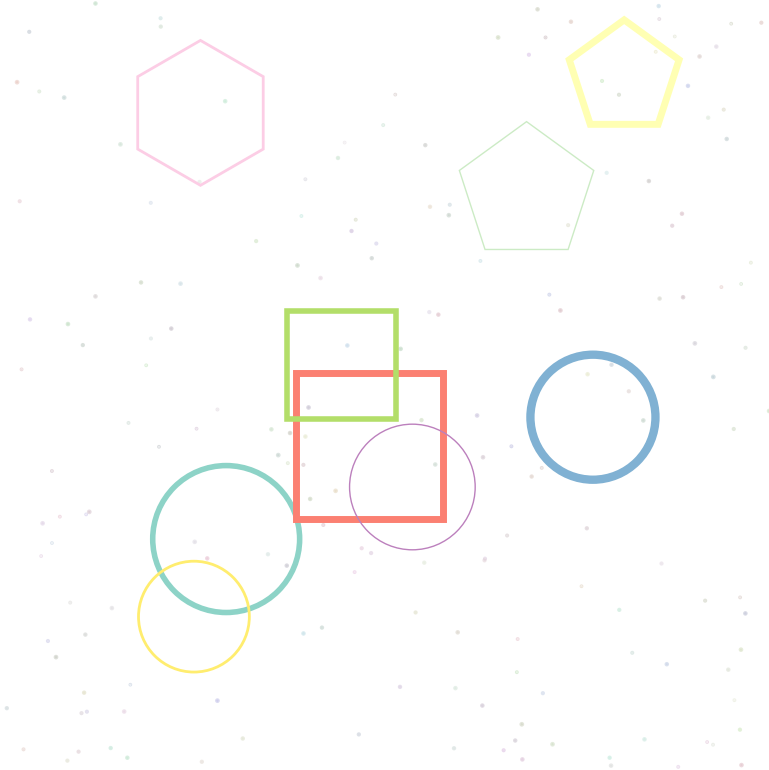[{"shape": "circle", "thickness": 2, "radius": 0.48, "center": [0.294, 0.3]}, {"shape": "pentagon", "thickness": 2.5, "radius": 0.37, "center": [0.811, 0.899]}, {"shape": "square", "thickness": 2.5, "radius": 0.47, "center": [0.48, 0.42]}, {"shape": "circle", "thickness": 3, "radius": 0.41, "center": [0.77, 0.458]}, {"shape": "square", "thickness": 2, "radius": 0.35, "center": [0.443, 0.526]}, {"shape": "hexagon", "thickness": 1, "radius": 0.47, "center": [0.26, 0.853]}, {"shape": "circle", "thickness": 0.5, "radius": 0.41, "center": [0.536, 0.368]}, {"shape": "pentagon", "thickness": 0.5, "radius": 0.46, "center": [0.684, 0.75]}, {"shape": "circle", "thickness": 1, "radius": 0.36, "center": [0.252, 0.199]}]